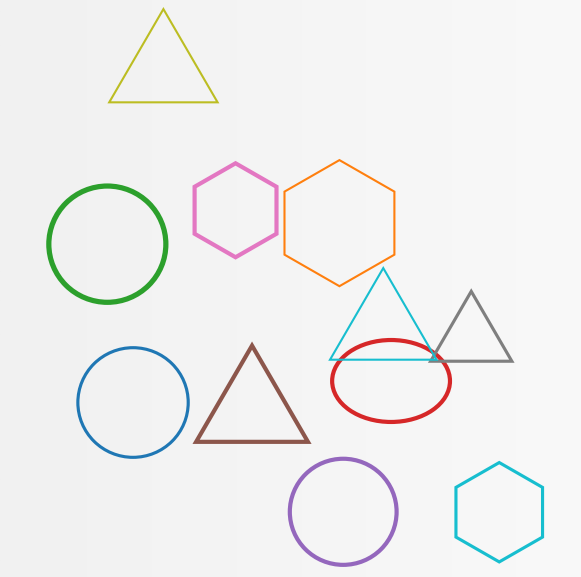[{"shape": "circle", "thickness": 1.5, "radius": 0.47, "center": [0.229, 0.302]}, {"shape": "hexagon", "thickness": 1, "radius": 0.55, "center": [0.584, 0.613]}, {"shape": "circle", "thickness": 2.5, "radius": 0.5, "center": [0.185, 0.576]}, {"shape": "oval", "thickness": 2, "radius": 0.51, "center": [0.673, 0.339]}, {"shape": "circle", "thickness": 2, "radius": 0.46, "center": [0.59, 0.113]}, {"shape": "triangle", "thickness": 2, "radius": 0.56, "center": [0.434, 0.29]}, {"shape": "hexagon", "thickness": 2, "radius": 0.41, "center": [0.405, 0.635]}, {"shape": "triangle", "thickness": 1.5, "radius": 0.4, "center": [0.811, 0.414]}, {"shape": "triangle", "thickness": 1, "radius": 0.54, "center": [0.281, 0.876]}, {"shape": "triangle", "thickness": 1, "radius": 0.53, "center": [0.659, 0.429]}, {"shape": "hexagon", "thickness": 1.5, "radius": 0.43, "center": [0.859, 0.112]}]